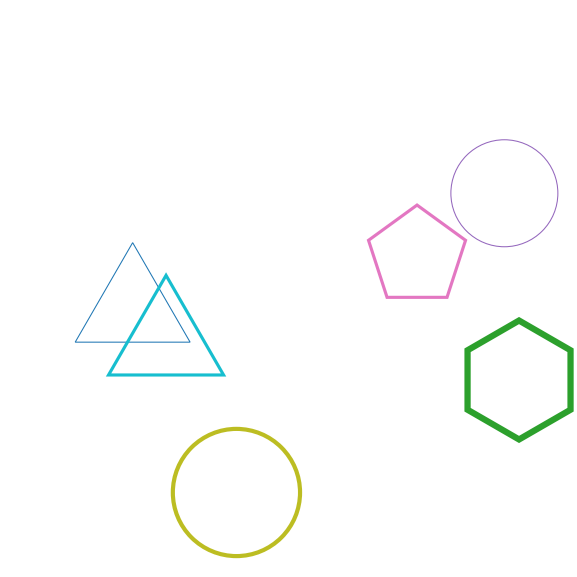[{"shape": "triangle", "thickness": 0.5, "radius": 0.57, "center": [0.23, 0.464]}, {"shape": "hexagon", "thickness": 3, "radius": 0.51, "center": [0.899, 0.341]}, {"shape": "circle", "thickness": 0.5, "radius": 0.46, "center": [0.873, 0.664]}, {"shape": "pentagon", "thickness": 1.5, "radius": 0.44, "center": [0.722, 0.556]}, {"shape": "circle", "thickness": 2, "radius": 0.55, "center": [0.409, 0.146]}, {"shape": "triangle", "thickness": 1.5, "radius": 0.57, "center": [0.288, 0.407]}]